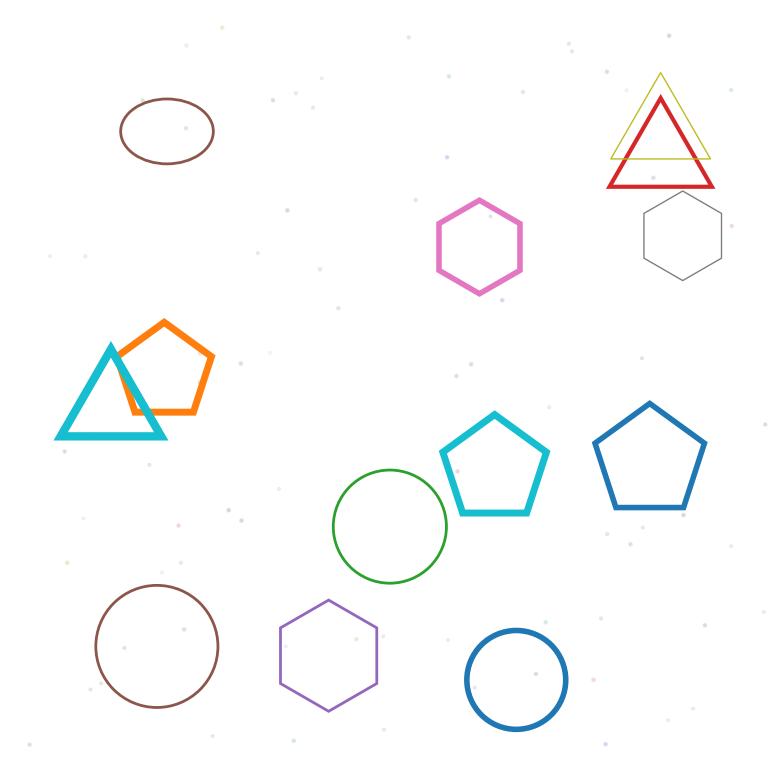[{"shape": "circle", "thickness": 2, "radius": 0.32, "center": [0.671, 0.117]}, {"shape": "pentagon", "thickness": 2, "radius": 0.37, "center": [0.844, 0.401]}, {"shape": "pentagon", "thickness": 2.5, "radius": 0.32, "center": [0.213, 0.517]}, {"shape": "circle", "thickness": 1, "radius": 0.37, "center": [0.506, 0.316]}, {"shape": "triangle", "thickness": 1.5, "radius": 0.38, "center": [0.858, 0.796]}, {"shape": "hexagon", "thickness": 1, "radius": 0.36, "center": [0.427, 0.148]}, {"shape": "oval", "thickness": 1, "radius": 0.3, "center": [0.217, 0.829]}, {"shape": "circle", "thickness": 1, "radius": 0.4, "center": [0.204, 0.16]}, {"shape": "hexagon", "thickness": 2, "radius": 0.3, "center": [0.623, 0.679]}, {"shape": "hexagon", "thickness": 0.5, "radius": 0.29, "center": [0.887, 0.694]}, {"shape": "triangle", "thickness": 0.5, "radius": 0.37, "center": [0.858, 0.831]}, {"shape": "triangle", "thickness": 3, "radius": 0.38, "center": [0.144, 0.471]}, {"shape": "pentagon", "thickness": 2.5, "radius": 0.35, "center": [0.642, 0.391]}]